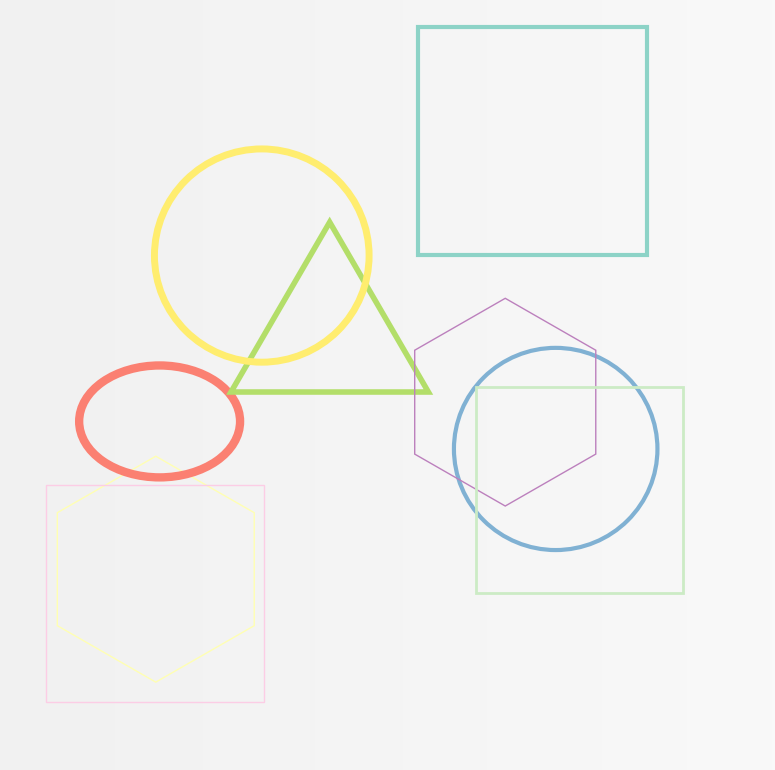[{"shape": "square", "thickness": 1.5, "radius": 0.74, "center": [0.687, 0.817]}, {"shape": "hexagon", "thickness": 0.5, "radius": 0.73, "center": [0.201, 0.261]}, {"shape": "oval", "thickness": 3, "radius": 0.52, "center": [0.206, 0.453]}, {"shape": "circle", "thickness": 1.5, "radius": 0.66, "center": [0.717, 0.417]}, {"shape": "triangle", "thickness": 2, "radius": 0.74, "center": [0.425, 0.564]}, {"shape": "square", "thickness": 0.5, "radius": 0.7, "center": [0.2, 0.229]}, {"shape": "hexagon", "thickness": 0.5, "radius": 0.67, "center": [0.652, 0.478]}, {"shape": "square", "thickness": 1, "radius": 0.67, "center": [0.747, 0.364]}, {"shape": "circle", "thickness": 2.5, "radius": 0.69, "center": [0.338, 0.668]}]